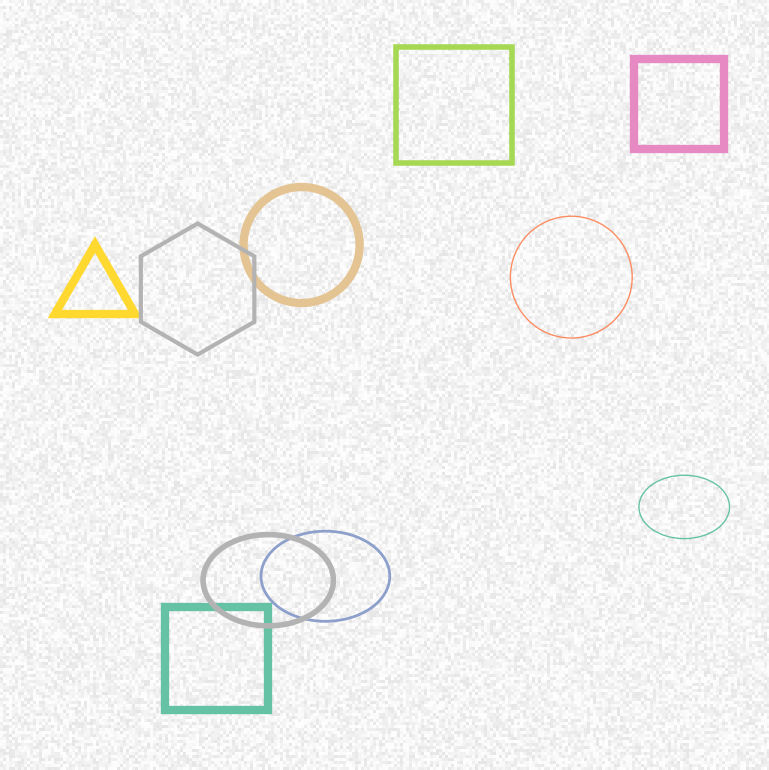[{"shape": "square", "thickness": 3, "radius": 0.34, "center": [0.281, 0.145]}, {"shape": "oval", "thickness": 0.5, "radius": 0.29, "center": [0.889, 0.342]}, {"shape": "circle", "thickness": 0.5, "radius": 0.4, "center": [0.742, 0.64]}, {"shape": "oval", "thickness": 1, "radius": 0.42, "center": [0.423, 0.252]}, {"shape": "square", "thickness": 3, "radius": 0.29, "center": [0.882, 0.865]}, {"shape": "square", "thickness": 2, "radius": 0.38, "center": [0.589, 0.864]}, {"shape": "triangle", "thickness": 3, "radius": 0.3, "center": [0.123, 0.622]}, {"shape": "circle", "thickness": 3, "radius": 0.38, "center": [0.392, 0.682]}, {"shape": "hexagon", "thickness": 1.5, "radius": 0.43, "center": [0.257, 0.625]}, {"shape": "oval", "thickness": 2, "radius": 0.42, "center": [0.348, 0.246]}]